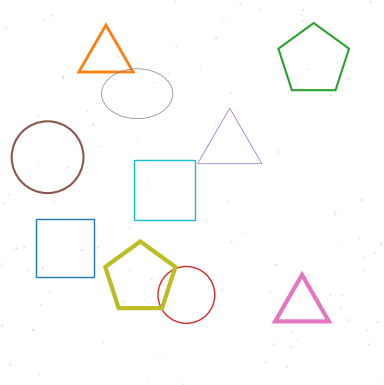[{"shape": "square", "thickness": 1, "radius": 0.38, "center": [0.169, 0.356]}, {"shape": "triangle", "thickness": 2, "radius": 0.41, "center": [0.275, 0.854]}, {"shape": "pentagon", "thickness": 1.5, "radius": 0.48, "center": [0.815, 0.844]}, {"shape": "circle", "thickness": 1, "radius": 0.37, "center": [0.484, 0.234]}, {"shape": "triangle", "thickness": 0.5, "radius": 0.48, "center": [0.597, 0.623]}, {"shape": "circle", "thickness": 1.5, "radius": 0.47, "center": [0.124, 0.592]}, {"shape": "triangle", "thickness": 3, "radius": 0.4, "center": [0.784, 0.206]}, {"shape": "oval", "thickness": 0.5, "radius": 0.46, "center": [0.356, 0.757]}, {"shape": "pentagon", "thickness": 3, "radius": 0.48, "center": [0.364, 0.277]}, {"shape": "square", "thickness": 1, "radius": 0.39, "center": [0.427, 0.506]}]